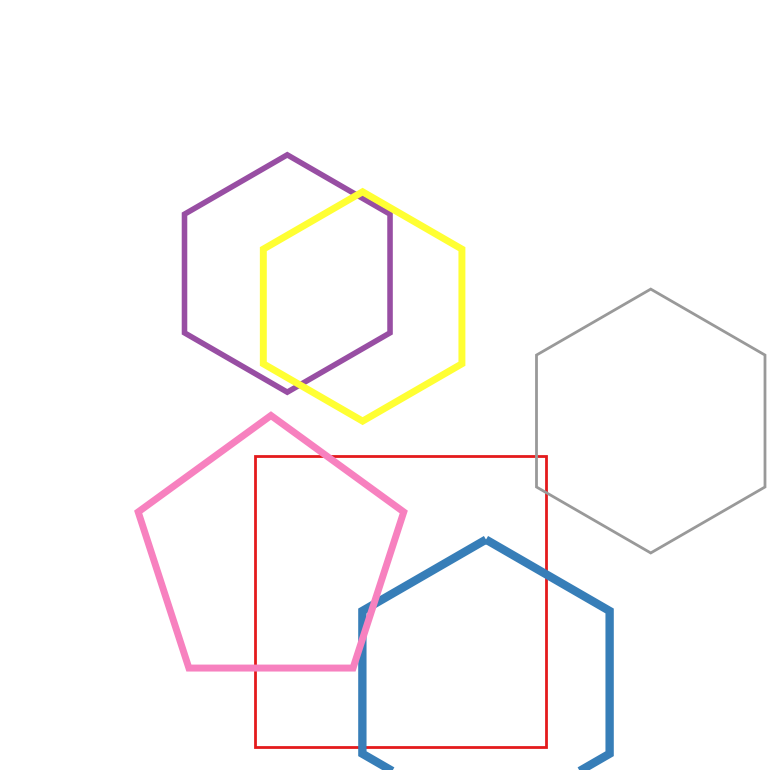[{"shape": "square", "thickness": 1, "radius": 0.94, "center": [0.52, 0.219]}, {"shape": "hexagon", "thickness": 3, "radius": 0.93, "center": [0.631, 0.114]}, {"shape": "hexagon", "thickness": 2, "radius": 0.77, "center": [0.373, 0.645]}, {"shape": "hexagon", "thickness": 2.5, "radius": 0.74, "center": [0.471, 0.602]}, {"shape": "pentagon", "thickness": 2.5, "radius": 0.91, "center": [0.352, 0.279]}, {"shape": "hexagon", "thickness": 1, "radius": 0.86, "center": [0.845, 0.453]}]